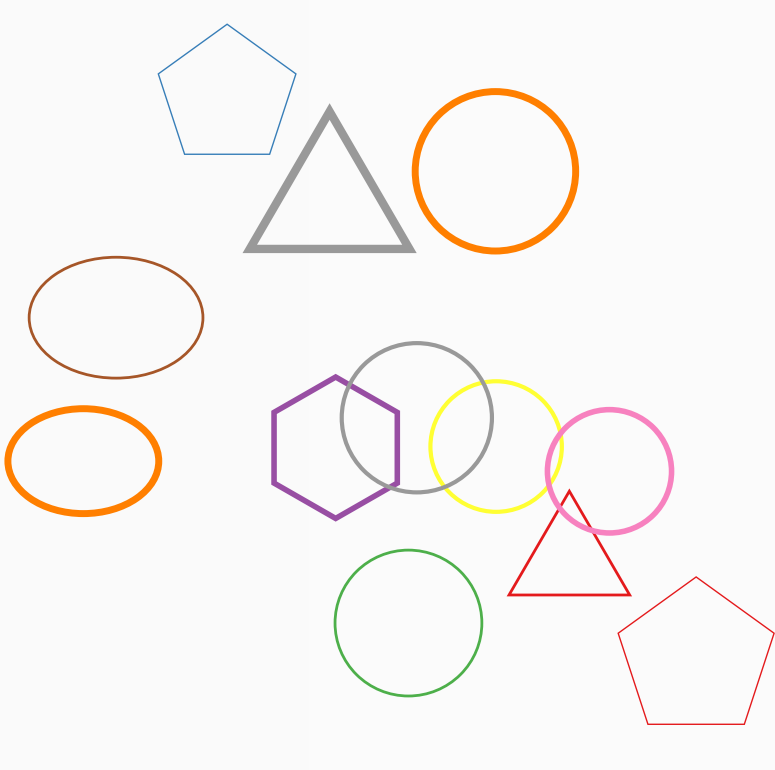[{"shape": "triangle", "thickness": 1, "radius": 0.45, "center": [0.735, 0.272]}, {"shape": "pentagon", "thickness": 0.5, "radius": 0.53, "center": [0.898, 0.145]}, {"shape": "pentagon", "thickness": 0.5, "radius": 0.47, "center": [0.293, 0.875]}, {"shape": "circle", "thickness": 1, "radius": 0.47, "center": [0.527, 0.191]}, {"shape": "hexagon", "thickness": 2, "radius": 0.46, "center": [0.433, 0.419]}, {"shape": "circle", "thickness": 2.5, "radius": 0.52, "center": [0.639, 0.778]}, {"shape": "oval", "thickness": 2.5, "radius": 0.49, "center": [0.108, 0.401]}, {"shape": "circle", "thickness": 1.5, "radius": 0.42, "center": [0.64, 0.42]}, {"shape": "oval", "thickness": 1, "radius": 0.56, "center": [0.15, 0.587]}, {"shape": "circle", "thickness": 2, "radius": 0.4, "center": [0.786, 0.388]}, {"shape": "circle", "thickness": 1.5, "radius": 0.48, "center": [0.538, 0.457]}, {"shape": "triangle", "thickness": 3, "radius": 0.59, "center": [0.425, 0.736]}]